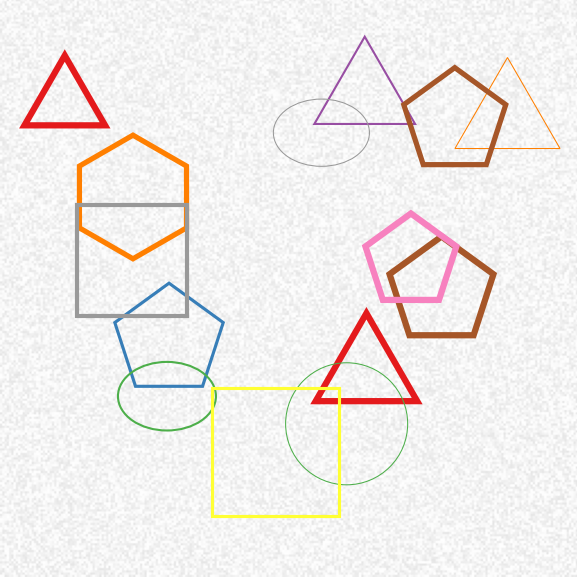[{"shape": "triangle", "thickness": 3, "radius": 0.4, "center": [0.112, 0.822]}, {"shape": "triangle", "thickness": 3, "radius": 0.51, "center": [0.635, 0.355]}, {"shape": "pentagon", "thickness": 1.5, "radius": 0.49, "center": [0.293, 0.41]}, {"shape": "circle", "thickness": 0.5, "radius": 0.53, "center": [0.6, 0.265]}, {"shape": "oval", "thickness": 1, "radius": 0.42, "center": [0.289, 0.313]}, {"shape": "triangle", "thickness": 1, "radius": 0.5, "center": [0.632, 0.835]}, {"shape": "hexagon", "thickness": 2.5, "radius": 0.54, "center": [0.23, 0.658]}, {"shape": "triangle", "thickness": 0.5, "radius": 0.53, "center": [0.879, 0.794]}, {"shape": "square", "thickness": 1.5, "radius": 0.55, "center": [0.477, 0.217]}, {"shape": "pentagon", "thickness": 3, "radius": 0.47, "center": [0.765, 0.495]}, {"shape": "pentagon", "thickness": 2.5, "radius": 0.46, "center": [0.787, 0.789]}, {"shape": "pentagon", "thickness": 3, "radius": 0.41, "center": [0.711, 0.547]}, {"shape": "oval", "thickness": 0.5, "radius": 0.42, "center": [0.557, 0.769]}, {"shape": "square", "thickness": 2, "radius": 0.48, "center": [0.229, 0.548]}]